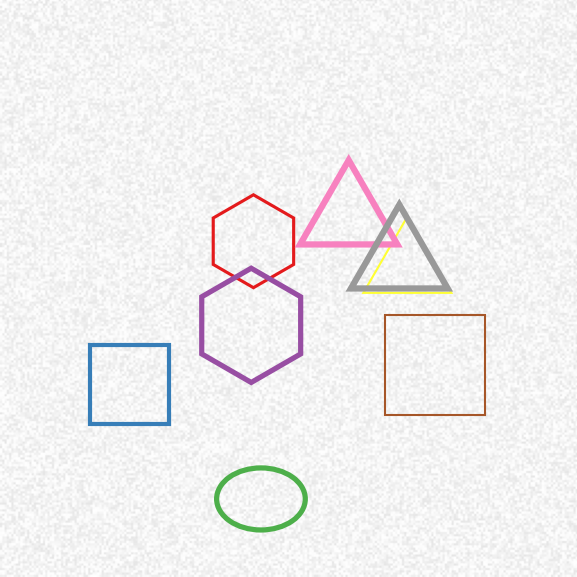[{"shape": "hexagon", "thickness": 1.5, "radius": 0.4, "center": [0.439, 0.581]}, {"shape": "square", "thickness": 2, "radius": 0.34, "center": [0.225, 0.333]}, {"shape": "oval", "thickness": 2.5, "radius": 0.38, "center": [0.452, 0.135]}, {"shape": "hexagon", "thickness": 2.5, "radius": 0.49, "center": [0.435, 0.436]}, {"shape": "triangle", "thickness": 1, "radius": 0.44, "center": [0.705, 0.536]}, {"shape": "square", "thickness": 1, "radius": 0.43, "center": [0.754, 0.368]}, {"shape": "triangle", "thickness": 3, "radius": 0.49, "center": [0.604, 0.625]}, {"shape": "triangle", "thickness": 3, "radius": 0.48, "center": [0.691, 0.548]}]